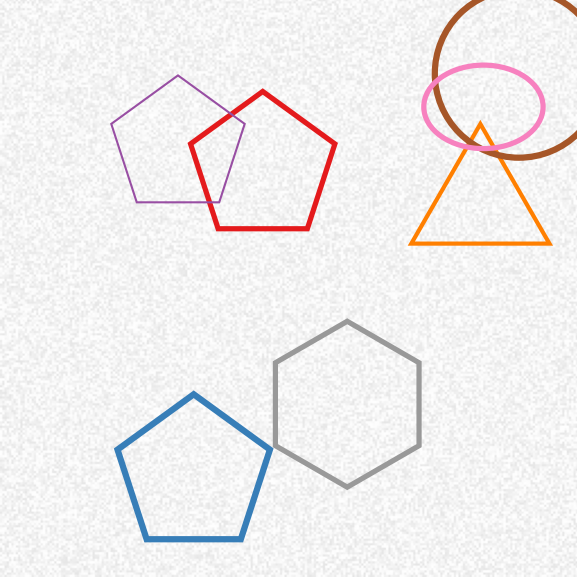[{"shape": "pentagon", "thickness": 2.5, "radius": 0.66, "center": [0.455, 0.709]}, {"shape": "pentagon", "thickness": 3, "radius": 0.69, "center": [0.335, 0.178]}, {"shape": "pentagon", "thickness": 1, "radius": 0.61, "center": [0.308, 0.747]}, {"shape": "triangle", "thickness": 2, "radius": 0.69, "center": [0.832, 0.646]}, {"shape": "circle", "thickness": 3, "radius": 0.73, "center": [0.899, 0.872]}, {"shape": "oval", "thickness": 2.5, "radius": 0.52, "center": [0.837, 0.814]}, {"shape": "hexagon", "thickness": 2.5, "radius": 0.72, "center": [0.601, 0.299]}]